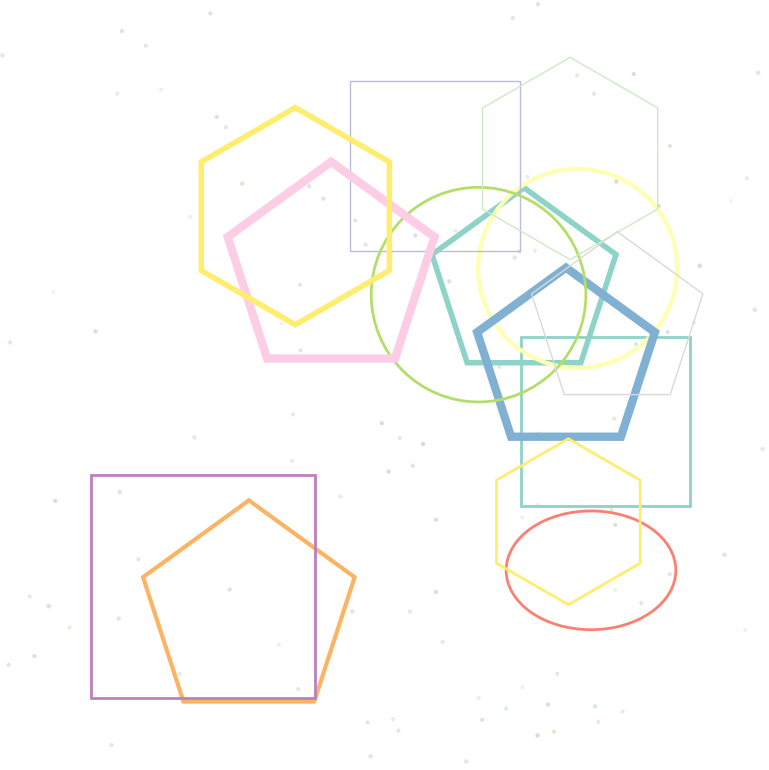[{"shape": "square", "thickness": 1, "radius": 0.55, "center": [0.786, 0.453]}, {"shape": "pentagon", "thickness": 2, "radius": 0.63, "center": [0.681, 0.631]}, {"shape": "circle", "thickness": 1.5, "radius": 0.65, "center": [0.75, 0.651]}, {"shape": "square", "thickness": 0.5, "radius": 0.55, "center": [0.565, 0.784]}, {"shape": "oval", "thickness": 1, "radius": 0.55, "center": [0.768, 0.259]}, {"shape": "pentagon", "thickness": 3, "radius": 0.61, "center": [0.735, 0.531]}, {"shape": "pentagon", "thickness": 1.5, "radius": 0.72, "center": [0.323, 0.206]}, {"shape": "circle", "thickness": 1, "radius": 0.7, "center": [0.621, 0.617]}, {"shape": "pentagon", "thickness": 3, "radius": 0.71, "center": [0.43, 0.649]}, {"shape": "pentagon", "thickness": 0.5, "radius": 0.58, "center": [0.802, 0.582]}, {"shape": "square", "thickness": 1, "radius": 0.73, "center": [0.264, 0.238]}, {"shape": "hexagon", "thickness": 0.5, "radius": 0.66, "center": [0.74, 0.794]}, {"shape": "hexagon", "thickness": 2, "radius": 0.71, "center": [0.384, 0.719]}, {"shape": "hexagon", "thickness": 1, "radius": 0.54, "center": [0.738, 0.322]}]